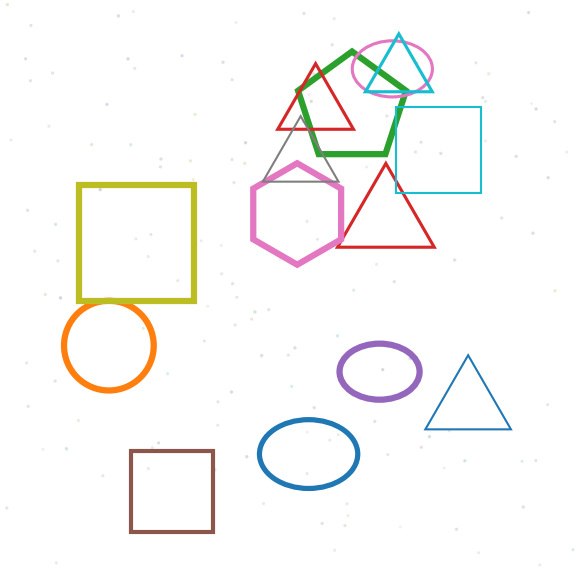[{"shape": "triangle", "thickness": 1, "radius": 0.43, "center": [0.811, 0.298]}, {"shape": "oval", "thickness": 2.5, "radius": 0.43, "center": [0.534, 0.213]}, {"shape": "circle", "thickness": 3, "radius": 0.39, "center": [0.189, 0.401]}, {"shape": "pentagon", "thickness": 3, "radius": 0.49, "center": [0.61, 0.812]}, {"shape": "triangle", "thickness": 1.5, "radius": 0.48, "center": [0.668, 0.619]}, {"shape": "triangle", "thickness": 1.5, "radius": 0.38, "center": [0.547, 0.813]}, {"shape": "oval", "thickness": 3, "radius": 0.35, "center": [0.657, 0.356]}, {"shape": "square", "thickness": 2, "radius": 0.35, "center": [0.298, 0.149]}, {"shape": "hexagon", "thickness": 3, "radius": 0.44, "center": [0.515, 0.629]}, {"shape": "oval", "thickness": 1.5, "radius": 0.35, "center": [0.679, 0.88]}, {"shape": "triangle", "thickness": 1, "radius": 0.38, "center": [0.521, 0.722]}, {"shape": "square", "thickness": 3, "radius": 0.5, "center": [0.236, 0.578]}, {"shape": "square", "thickness": 1, "radius": 0.37, "center": [0.76, 0.739]}, {"shape": "triangle", "thickness": 1.5, "radius": 0.33, "center": [0.691, 0.874]}]